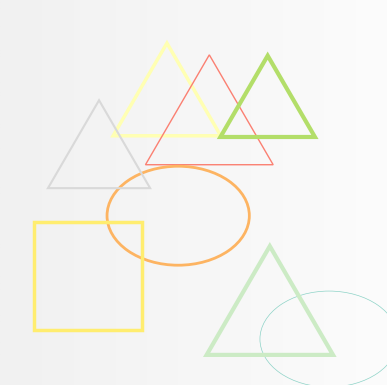[{"shape": "oval", "thickness": 0.5, "radius": 0.89, "center": [0.849, 0.119]}, {"shape": "triangle", "thickness": 2.5, "radius": 0.8, "center": [0.431, 0.728]}, {"shape": "triangle", "thickness": 1, "radius": 0.95, "center": [0.54, 0.667]}, {"shape": "oval", "thickness": 2, "radius": 0.92, "center": [0.46, 0.44]}, {"shape": "triangle", "thickness": 3, "radius": 0.7, "center": [0.691, 0.715]}, {"shape": "triangle", "thickness": 1.5, "radius": 0.76, "center": [0.256, 0.587]}, {"shape": "triangle", "thickness": 3, "radius": 0.94, "center": [0.696, 0.172]}, {"shape": "square", "thickness": 2.5, "radius": 0.7, "center": [0.228, 0.283]}]